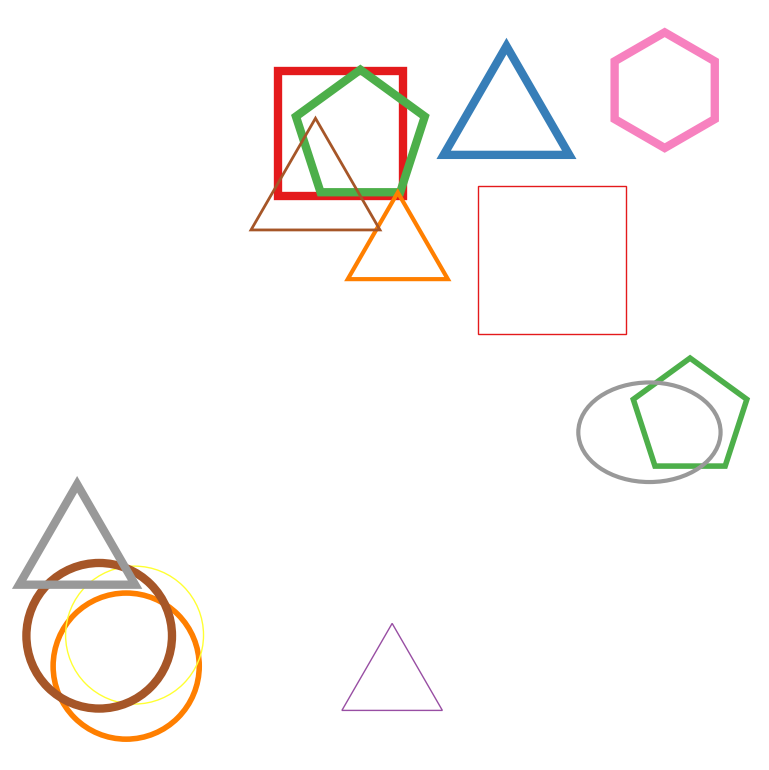[{"shape": "square", "thickness": 0.5, "radius": 0.48, "center": [0.716, 0.662]}, {"shape": "square", "thickness": 3, "radius": 0.41, "center": [0.442, 0.827]}, {"shape": "triangle", "thickness": 3, "radius": 0.47, "center": [0.658, 0.846]}, {"shape": "pentagon", "thickness": 2, "radius": 0.39, "center": [0.896, 0.457]}, {"shape": "pentagon", "thickness": 3, "radius": 0.44, "center": [0.468, 0.821]}, {"shape": "triangle", "thickness": 0.5, "radius": 0.38, "center": [0.509, 0.115]}, {"shape": "circle", "thickness": 2, "radius": 0.47, "center": [0.164, 0.135]}, {"shape": "triangle", "thickness": 1.5, "radius": 0.38, "center": [0.517, 0.675]}, {"shape": "circle", "thickness": 0.5, "radius": 0.45, "center": [0.175, 0.175]}, {"shape": "circle", "thickness": 3, "radius": 0.47, "center": [0.129, 0.174]}, {"shape": "triangle", "thickness": 1, "radius": 0.48, "center": [0.41, 0.75]}, {"shape": "hexagon", "thickness": 3, "radius": 0.38, "center": [0.863, 0.883]}, {"shape": "oval", "thickness": 1.5, "radius": 0.46, "center": [0.843, 0.439]}, {"shape": "triangle", "thickness": 3, "radius": 0.43, "center": [0.1, 0.284]}]